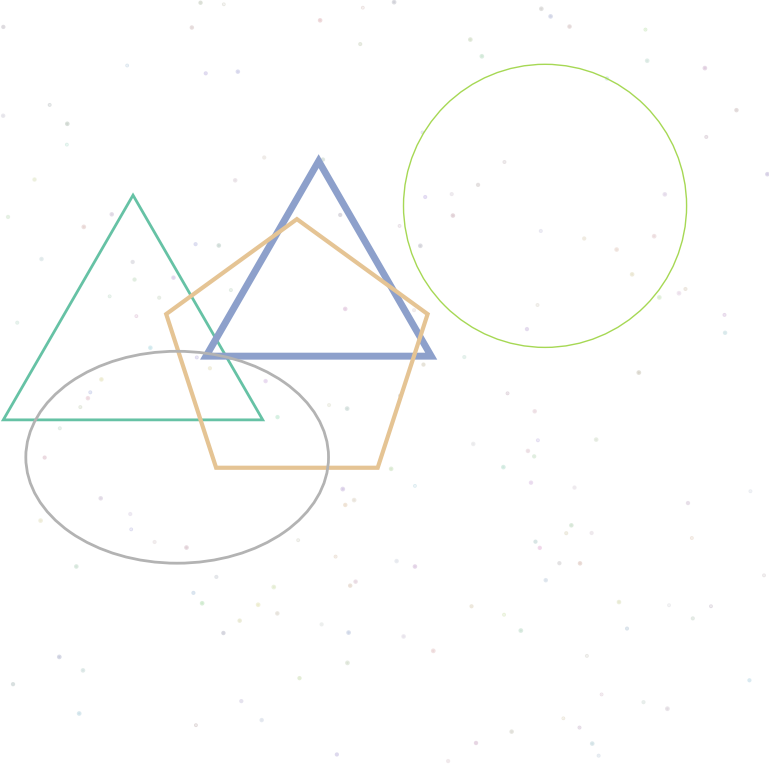[{"shape": "triangle", "thickness": 1, "radius": 0.97, "center": [0.173, 0.552]}, {"shape": "triangle", "thickness": 2.5, "radius": 0.84, "center": [0.414, 0.622]}, {"shape": "circle", "thickness": 0.5, "radius": 0.92, "center": [0.708, 0.733]}, {"shape": "pentagon", "thickness": 1.5, "radius": 0.89, "center": [0.386, 0.537]}, {"shape": "oval", "thickness": 1, "radius": 0.98, "center": [0.23, 0.406]}]